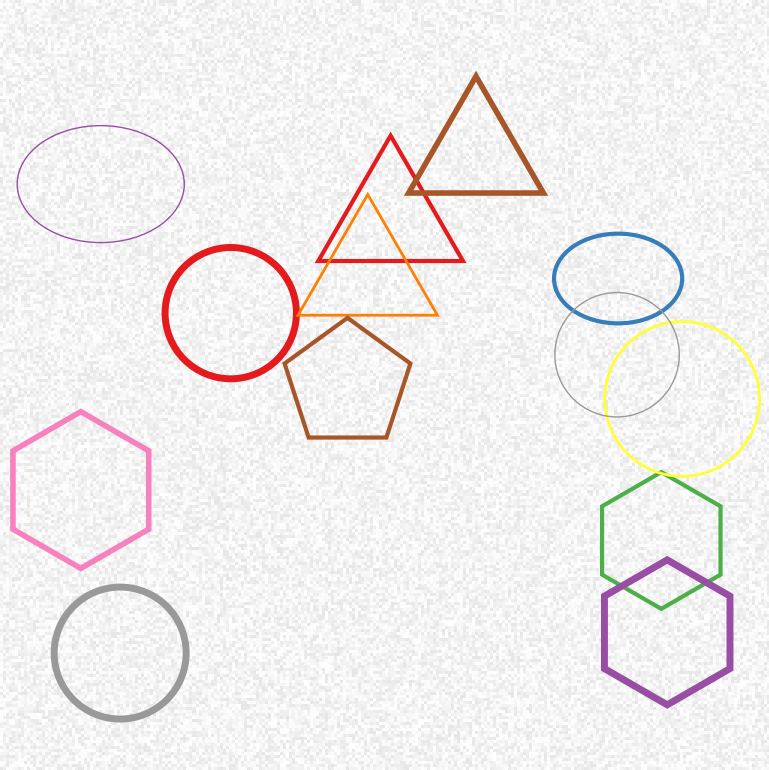[{"shape": "triangle", "thickness": 1.5, "radius": 0.54, "center": [0.507, 0.715]}, {"shape": "circle", "thickness": 2.5, "radius": 0.43, "center": [0.3, 0.593]}, {"shape": "oval", "thickness": 1.5, "radius": 0.42, "center": [0.803, 0.638]}, {"shape": "hexagon", "thickness": 1.5, "radius": 0.44, "center": [0.859, 0.298]}, {"shape": "hexagon", "thickness": 2.5, "radius": 0.47, "center": [0.867, 0.179]}, {"shape": "oval", "thickness": 0.5, "radius": 0.54, "center": [0.131, 0.761]}, {"shape": "triangle", "thickness": 1, "radius": 0.52, "center": [0.478, 0.643]}, {"shape": "circle", "thickness": 1, "radius": 0.5, "center": [0.886, 0.482]}, {"shape": "pentagon", "thickness": 1.5, "radius": 0.43, "center": [0.451, 0.501]}, {"shape": "triangle", "thickness": 2, "radius": 0.51, "center": [0.618, 0.8]}, {"shape": "hexagon", "thickness": 2, "radius": 0.51, "center": [0.105, 0.364]}, {"shape": "circle", "thickness": 0.5, "radius": 0.4, "center": [0.801, 0.539]}, {"shape": "circle", "thickness": 2.5, "radius": 0.43, "center": [0.156, 0.152]}]